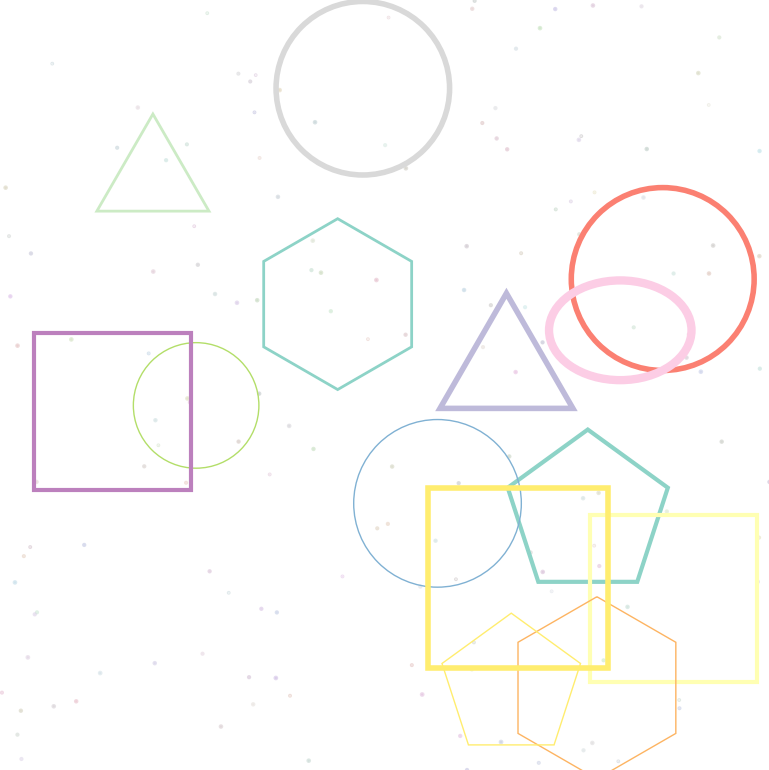[{"shape": "pentagon", "thickness": 1.5, "radius": 0.55, "center": [0.763, 0.333]}, {"shape": "hexagon", "thickness": 1, "radius": 0.55, "center": [0.439, 0.605]}, {"shape": "square", "thickness": 1.5, "radius": 0.54, "center": [0.875, 0.223]}, {"shape": "triangle", "thickness": 2, "radius": 0.5, "center": [0.658, 0.519]}, {"shape": "circle", "thickness": 2, "radius": 0.59, "center": [0.861, 0.638]}, {"shape": "circle", "thickness": 0.5, "radius": 0.54, "center": [0.568, 0.346]}, {"shape": "hexagon", "thickness": 0.5, "radius": 0.59, "center": [0.775, 0.107]}, {"shape": "circle", "thickness": 0.5, "radius": 0.41, "center": [0.255, 0.473]}, {"shape": "oval", "thickness": 3, "radius": 0.46, "center": [0.806, 0.571]}, {"shape": "circle", "thickness": 2, "radius": 0.56, "center": [0.471, 0.885]}, {"shape": "square", "thickness": 1.5, "radius": 0.51, "center": [0.146, 0.466]}, {"shape": "triangle", "thickness": 1, "radius": 0.42, "center": [0.199, 0.768]}, {"shape": "pentagon", "thickness": 0.5, "radius": 0.47, "center": [0.664, 0.109]}, {"shape": "square", "thickness": 2, "radius": 0.58, "center": [0.673, 0.249]}]